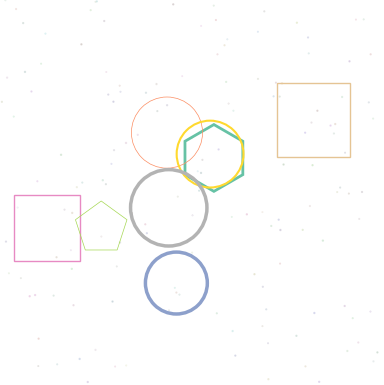[{"shape": "hexagon", "thickness": 2, "radius": 0.43, "center": [0.556, 0.59]}, {"shape": "circle", "thickness": 0.5, "radius": 0.46, "center": [0.434, 0.656]}, {"shape": "circle", "thickness": 2.5, "radius": 0.4, "center": [0.458, 0.265]}, {"shape": "square", "thickness": 1, "radius": 0.43, "center": [0.122, 0.408]}, {"shape": "pentagon", "thickness": 0.5, "radius": 0.35, "center": [0.263, 0.408]}, {"shape": "circle", "thickness": 1.5, "radius": 0.43, "center": [0.546, 0.6]}, {"shape": "square", "thickness": 1, "radius": 0.48, "center": [0.814, 0.688]}, {"shape": "circle", "thickness": 2.5, "radius": 0.5, "center": [0.438, 0.46]}]